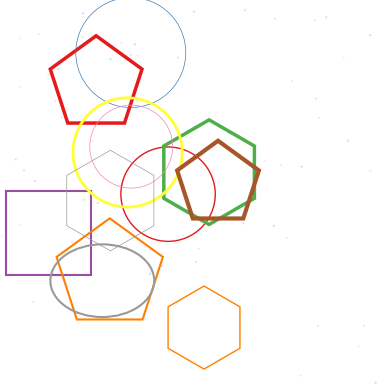[{"shape": "circle", "thickness": 1, "radius": 0.61, "center": [0.437, 0.496]}, {"shape": "pentagon", "thickness": 2.5, "radius": 0.63, "center": [0.25, 0.782]}, {"shape": "circle", "thickness": 0.5, "radius": 0.71, "center": [0.34, 0.864]}, {"shape": "hexagon", "thickness": 2.5, "radius": 0.68, "center": [0.543, 0.553]}, {"shape": "square", "thickness": 1.5, "radius": 0.55, "center": [0.126, 0.394]}, {"shape": "hexagon", "thickness": 1, "radius": 0.54, "center": [0.53, 0.149]}, {"shape": "pentagon", "thickness": 1.5, "radius": 0.73, "center": [0.285, 0.288]}, {"shape": "circle", "thickness": 2, "radius": 0.71, "center": [0.331, 0.604]}, {"shape": "pentagon", "thickness": 3, "radius": 0.56, "center": [0.566, 0.523]}, {"shape": "circle", "thickness": 0.5, "radius": 0.54, "center": [0.341, 0.619]}, {"shape": "oval", "thickness": 1.5, "radius": 0.67, "center": [0.266, 0.271]}, {"shape": "hexagon", "thickness": 0.5, "radius": 0.65, "center": [0.287, 0.479]}]